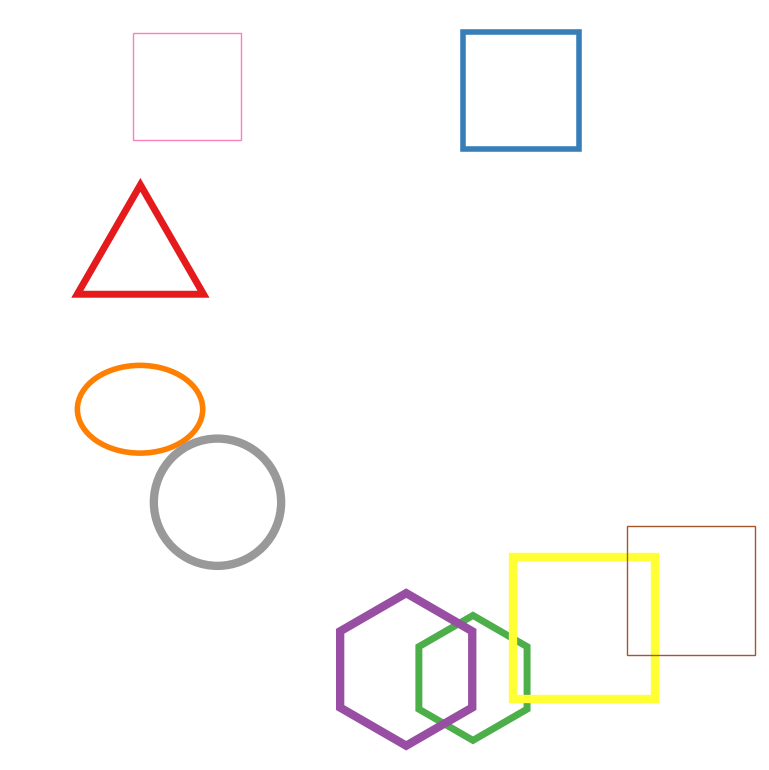[{"shape": "triangle", "thickness": 2.5, "radius": 0.47, "center": [0.182, 0.665]}, {"shape": "square", "thickness": 2, "radius": 0.38, "center": [0.676, 0.882]}, {"shape": "hexagon", "thickness": 2.5, "radius": 0.41, "center": [0.614, 0.12]}, {"shape": "hexagon", "thickness": 3, "radius": 0.5, "center": [0.528, 0.131]}, {"shape": "oval", "thickness": 2, "radius": 0.41, "center": [0.182, 0.469]}, {"shape": "square", "thickness": 3, "radius": 0.46, "center": [0.758, 0.184]}, {"shape": "square", "thickness": 0.5, "radius": 0.42, "center": [0.898, 0.233]}, {"shape": "square", "thickness": 0.5, "radius": 0.35, "center": [0.243, 0.888]}, {"shape": "circle", "thickness": 3, "radius": 0.41, "center": [0.282, 0.348]}]